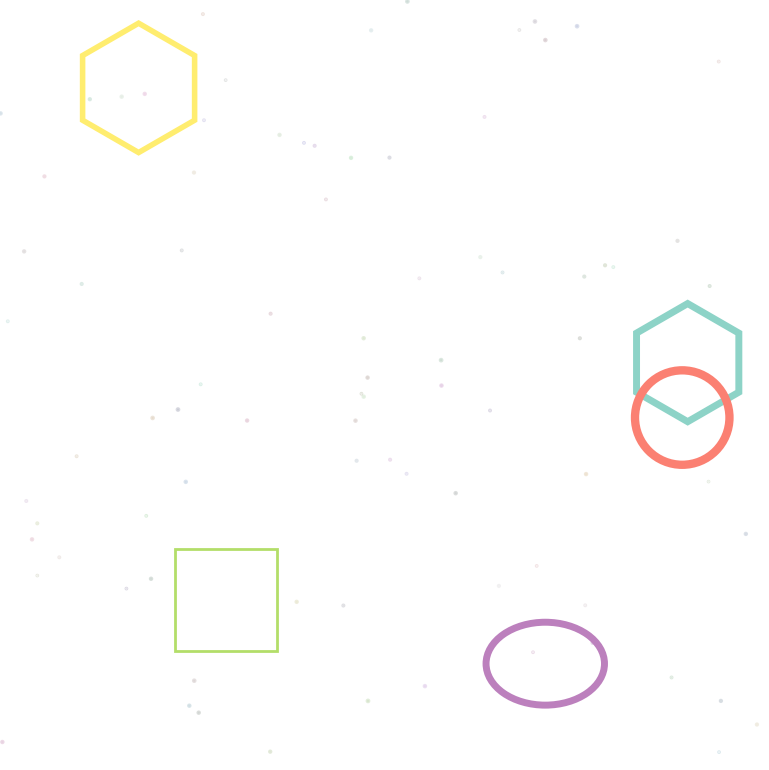[{"shape": "hexagon", "thickness": 2.5, "radius": 0.38, "center": [0.893, 0.529]}, {"shape": "circle", "thickness": 3, "radius": 0.31, "center": [0.886, 0.458]}, {"shape": "square", "thickness": 1, "radius": 0.33, "center": [0.294, 0.221]}, {"shape": "oval", "thickness": 2.5, "radius": 0.38, "center": [0.708, 0.138]}, {"shape": "hexagon", "thickness": 2, "radius": 0.42, "center": [0.18, 0.886]}]